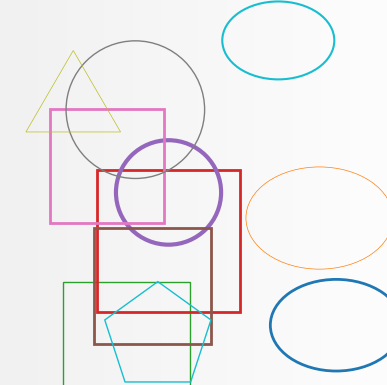[{"shape": "oval", "thickness": 2, "radius": 0.85, "center": [0.868, 0.155]}, {"shape": "oval", "thickness": 0.5, "radius": 0.95, "center": [0.824, 0.434]}, {"shape": "square", "thickness": 1, "radius": 0.82, "center": [0.326, 0.103]}, {"shape": "square", "thickness": 2, "radius": 0.92, "center": [0.434, 0.373]}, {"shape": "circle", "thickness": 3, "radius": 0.68, "center": [0.435, 0.5]}, {"shape": "square", "thickness": 2, "radius": 0.75, "center": [0.393, 0.257]}, {"shape": "square", "thickness": 2, "radius": 0.74, "center": [0.276, 0.568]}, {"shape": "circle", "thickness": 1, "radius": 0.89, "center": [0.349, 0.715]}, {"shape": "triangle", "thickness": 0.5, "radius": 0.71, "center": [0.189, 0.728]}, {"shape": "pentagon", "thickness": 1, "radius": 0.72, "center": [0.407, 0.124]}, {"shape": "oval", "thickness": 1.5, "radius": 0.72, "center": [0.718, 0.895]}]